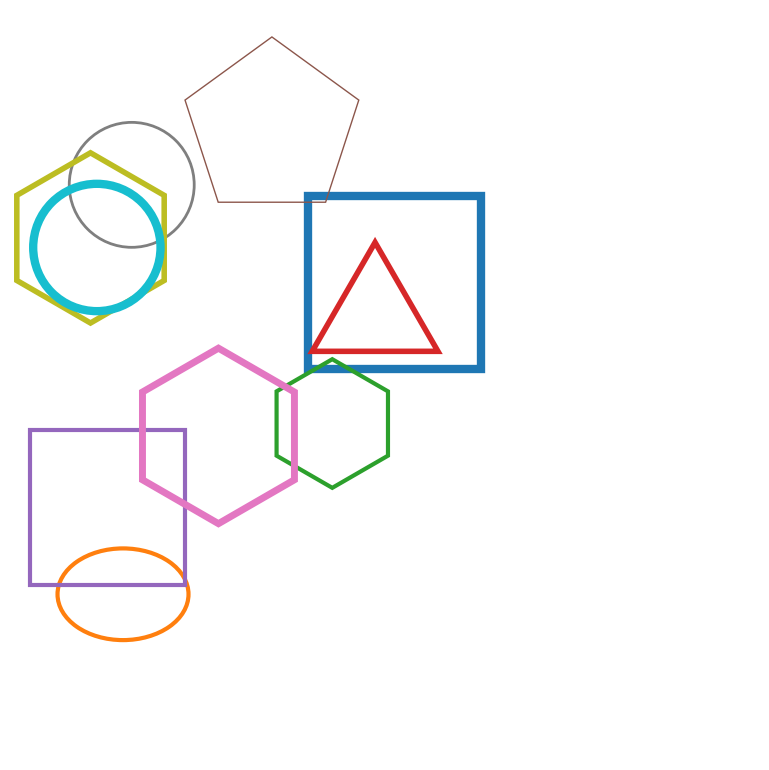[{"shape": "square", "thickness": 3, "radius": 0.56, "center": [0.512, 0.633]}, {"shape": "oval", "thickness": 1.5, "radius": 0.43, "center": [0.16, 0.228]}, {"shape": "hexagon", "thickness": 1.5, "radius": 0.42, "center": [0.432, 0.45]}, {"shape": "triangle", "thickness": 2, "radius": 0.47, "center": [0.487, 0.591]}, {"shape": "square", "thickness": 1.5, "radius": 0.5, "center": [0.139, 0.341]}, {"shape": "pentagon", "thickness": 0.5, "radius": 0.59, "center": [0.353, 0.833]}, {"shape": "hexagon", "thickness": 2.5, "radius": 0.57, "center": [0.284, 0.434]}, {"shape": "circle", "thickness": 1, "radius": 0.41, "center": [0.171, 0.76]}, {"shape": "hexagon", "thickness": 2, "radius": 0.55, "center": [0.118, 0.691]}, {"shape": "circle", "thickness": 3, "radius": 0.41, "center": [0.126, 0.679]}]